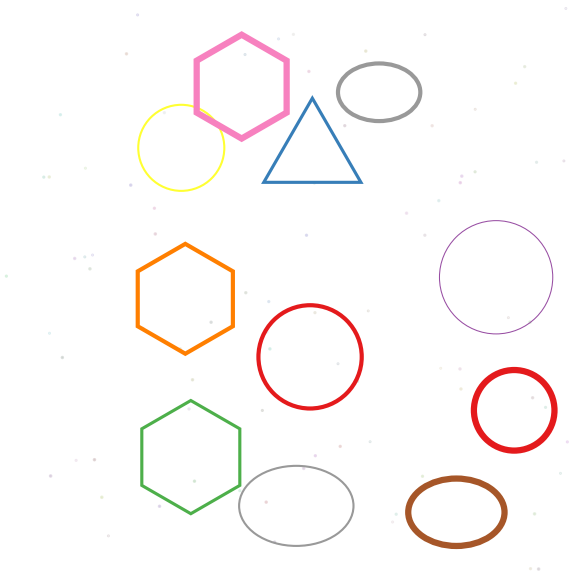[{"shape": "circle", "thickness": 3, "radius": 0.35, "center": [0.89, 0.289]}, {"shape": "circle", "thickness": 2, "radius": 0.45, "center": [0.537, 0.381]}, {"shape": "triangle", "thickness": 1.5, "radius": 0.49, "center": [0.541, 0.732]}, {"shape": "hexagon", "thickness": 1.5, "radius": 0.49, "center": [0.33, 0.208]}, {"shape": "circle", "thickness": 0.5, "radius": 0.49, "center": [0.859, 0.519]}, {"shape": "hexagon", "thickness": 2, "radius": 0.48, "center": [0.321, 0.482]}, {"shape": "circle", "thickness": 1, "radius": 0.37, "center": [0.314, 0.743]}, {"shape": "oval", "thickness": 3, "radius": 0.42, "center": [0.79, 0.112]}, {"shape": "hexagon", "thickness": 3, "radius": 0.45, "center": [0.418, 0.849]}, {"shape": "oval", "thickness": 2, "radius": 0.36, "center": [0.657, 0.839]}, {"shape": "oval", "thickness": 1, "radius": 0.5, "center": [0.513, 0.123]}]